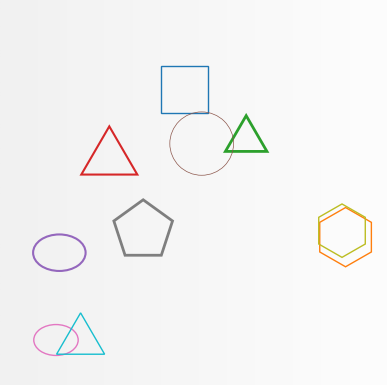[{"shape": "square", "thickness": 1, "radius": 0.3, "center": [0.475, 0.768]}, {"shape": "hexagon", "thickness": 1, "radius": 0.38, "center": [0.892, 0.384]}, {"shape": "triangle", "thickness": 2, "radius": 0.31, "center": [0.635, 0.638]}, {"shape": "triangle", "thickness": 1.5, "radius": 0.42, "center": [0.282, 0.588]}, {"shape": "oval", "thickness": 1.5, "radius": 0.34, "center": [0.153, 0.344]}, {"shape": "circle", "thickness": 0.5, "radius": 0.41, "center": [0.521, 0.627]}, {"shape": "oval", "thickness": 1, "radius": 0.29, "center": [0.144, 0.117]}, {"shape": "pentagon", "thickness": 2, "radius": 0.4, "center": [0.37, 0.401]}, {"shape": "hexagon", "thickness": 1, "radius": 0.35, "center": [0.883, 0.401]}, {"shape": "triangle", "thickness": 1, "radius": 0.36, "center": [0.208, 0.116]}]